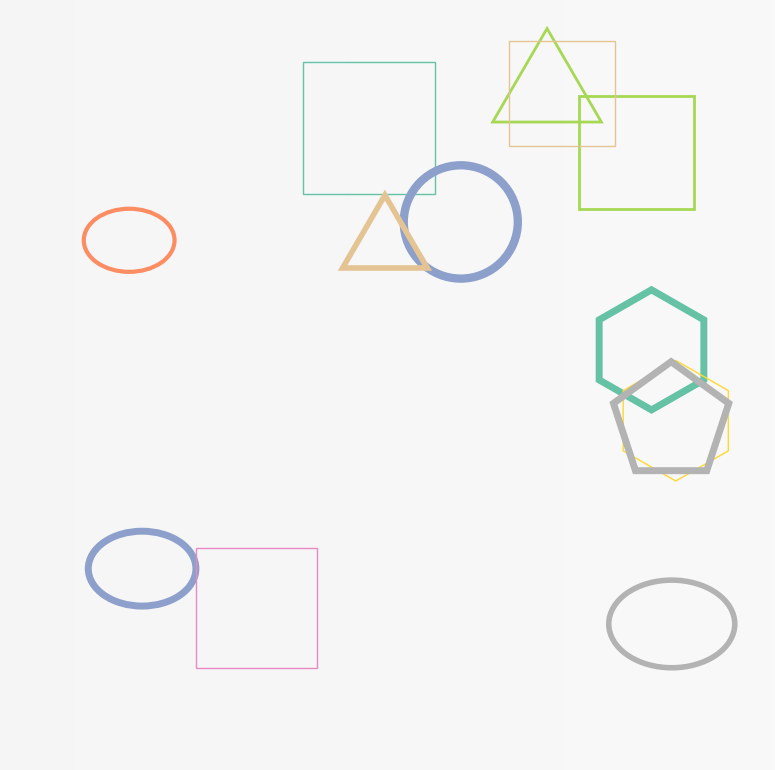[{"shape": "square", "thickness": 0.5, "radius": 0.43, "center": [0.476, 0.834]}, {"shape": "hexagon", "thickness": 2.5, "radius": 0.39, "center": [0.841, 0.546]}, {"shape": "oval", "thickness": 1.5, "radius": 0.29, "center": [0.167, 0.688]}, {"shape": "circle", "thickness": 3, "radius": 0.37, "center": [0.595, 0.712]}, {"shape": "oval", "thickness": 2.5, "radius": 0.35, "center": [0.183, 0.262]}, {"shape": "square", "thickness": 0.5, "radius": 0.39, "center": [0.331, 0.21]}, {"shape": "triangle", "thickness": 1, "radius": 0.4, "center": [0.706, 0.882]}, {"shape": "square", "thickness": 1, "radius": 0.37, "center": [0.821, 0.802]}, {"shape": "hexagon", "thickness": 0.5, "radius": 0.39, "center": [0.872, 0.454]}, {"shape": "square", "thickness": 0.5, "radius": 0.34, "center": [0.725, 0.879]}, {"shape": "triangle", "thickness": 2, "radius": 0.32, "center": [0.497, 0.683]}, {"shape": "pentagon", "thickness": 2.5, "radius": 0.39, "center": [0.866, 0.452]}, {"shape": "oval", "thickness": 2, "radius": 0.41, "center": [0.867, 0.19]}]